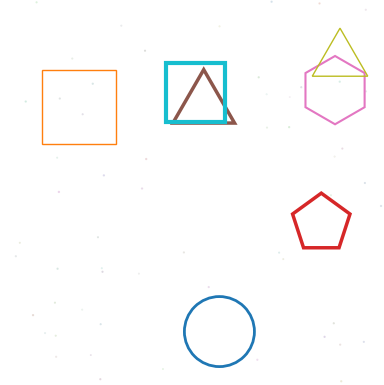[{"shape": "circle", "thickness": 2, "radius": 0.45, "center": [0.57, 0.139]}, {"shape": "square", "thickness": 1, "radius": 0.48, "center": [0.206, 0.721]}, {"shape": "pentagon", "thickness": 2.5, "radius": 0.39, "center": [0.835, 0.42]}, {"shape": "triangle", "thickness": 2.5, "radius": 0.46, "center": [0.529, 0.727]}, {"shape": "hexagon", "thickness": 1.5, "radius": 0.44, "center": [0.87, 0.766]}, {"shape": "triangle", "thickness": 1, "radius": 0.42, "center": [0.883, 0.844]}, {"shape": "square", "thickness": 3, "radius": 0.38, "center": [0.507, 0.76]}]